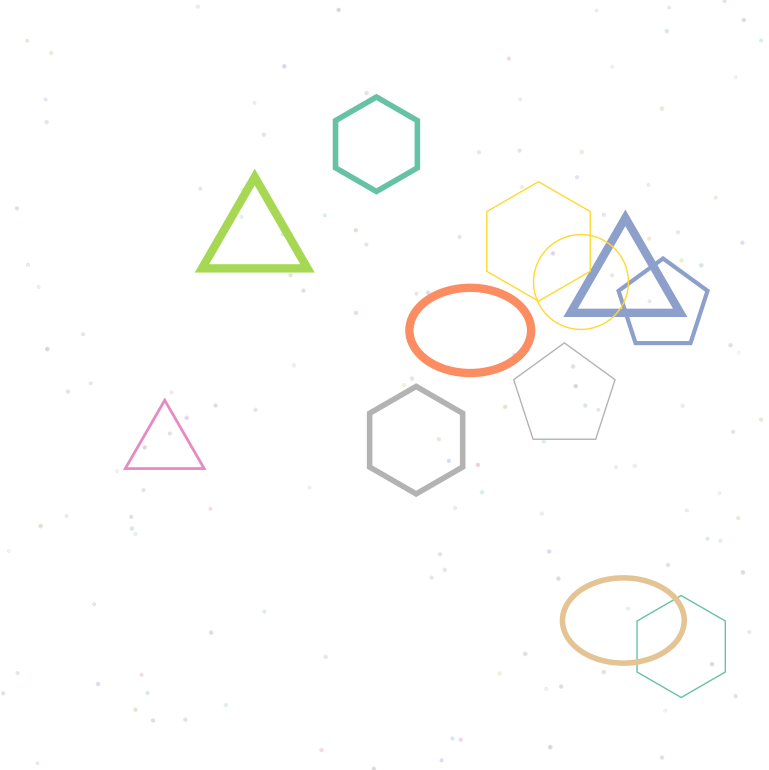[{"shape": "hexagon", "thickness": 0.5, "radius": 0.33, "center": [0.885, 0.16]}, {"shape": "hexagon", "thickness": 2, "radius": 0.31, "center": [0.489, 0.813]}, {"shape": "oval", "thickness": 3, "radius": 0.4, "center": [0.611, 0.571]}, {"shape": "triangle", "thickness": 3, "radius": 0.41, "center": [0.812, 0.635]}, {"shape": "pentagon", "thickness": 1.5, "radius": 0.3, "center": [0.861, 0.604]}, {"shape": "triangle", "thickness": 1, "radius": 0.3, "center": [0.214, 0.421]}, {"shape": "triangle", "thickness": 3, "radius": 0.4, "center": [0.331, 0.691]}, {"shape": "hexagon", "thickness": 0.5, "radius": 0.39, "center": [0.699, 0.686]}, {"shape": "circle", "thickness": 0.5, "radius": 0.31, "center": [0.755, 0.634]}, {"shape": "oval", "thickness": 2, "radius": 0.4, "center": [0.81, 0.194]}, {"shape": "pentagon", "thickness": 0.5, "radius": 0.35, "center": [0.733, 0.486]}, {"shape": "hexagon", "thickness": 2, "radius": 0.35, "center": [0.54, 0.428]}]